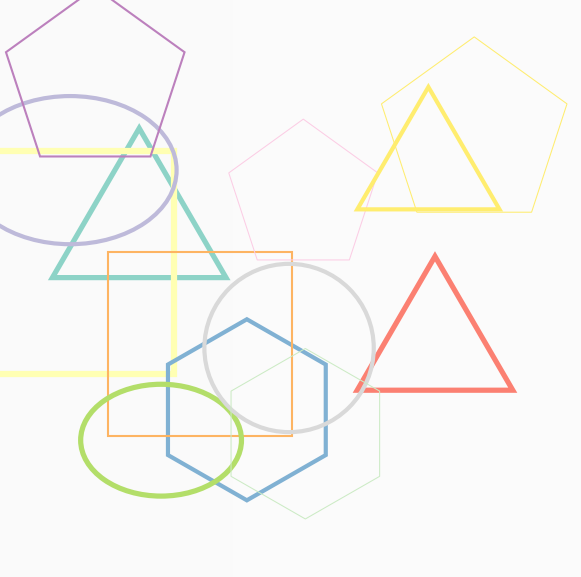[{"shape": "triangle", "thickness": 2.5, "radius": 0.86, "center": [0.24, 0.605]}, {"shape": "square", "thickness": 3, "radius": 0.96, "center": [0.106, 0.545]}, {"shape": "oval", "thickness": 2, "radius": 0.92, "center": [0.121, 0.705]}, {"shape": "triangle", "thickness": 2.5, "radius": 0.77, "center": [0.748, 0.401]}, {"shape": "hexagon", "thickness": 2, "radius": 0.78, "center": [0.425, 0.29]}, {"shape": "square", "thickness": 1, "radius": 0.79, "center": [0.344, 0.403]}, {"shape": "oval", "thickness": 2.5, "radius": 0.69, "center": [0.277, 0.237]}, {"shape": "pentagon", "thickness": 0.5, "radius": 0.67, "center": [0.522, 0.658]}, {"shape": "circle", "thickness": 2, "radius": 0.73, "center": [0.497, 0.397]}, {"shape": "pentagon", "thickness": 1, "radius": 0.81, "center": [0.164, 0.859]}, {"shape": "hexagon", "thickness": 0.5, "radius": 0.74, "center": [0.525, 0.248]}, {"shape": "triangle", "thickness": 2, "radius": 0.71, "center": [0.737, 0.707]}, {"shape": "pentagon", "thickness": 0.5, "radius": 0.84, "center": [0.816, 0.767]}]